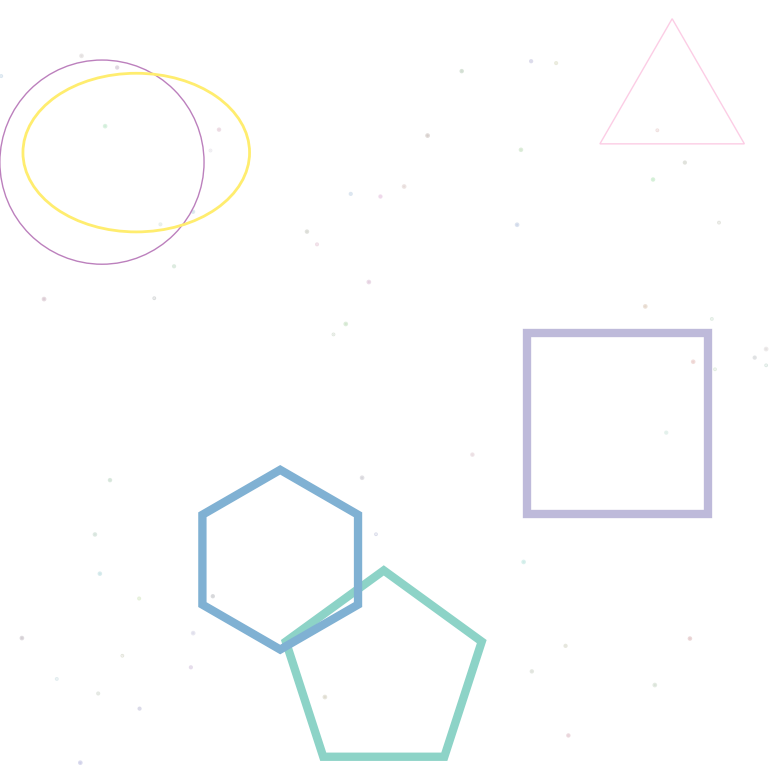[{"shape": "pentagon", "thickness": 3, "radius": 0.67, "center": [0.498, 0.125]}, {"shape": "square", "thickness": 3, "radius": 0.59, "center": [0.802, 0.45]}, {"shape": "hexagon", "thickness": 3, "radius": 0.58, "center": [0.364, 0.273]}, {"shape": "triangle", "thickness": 0.5, "radius": 0.54, "center": [0.873, 0.867]}, {"shape": "circle", "thickness": 0.5, "radius": 0.66, "center": [0.132, 0.789]}, {"shape": "oval", "thickness": 1, "radius": 0.74, "center": [0.177, 0.802]}]